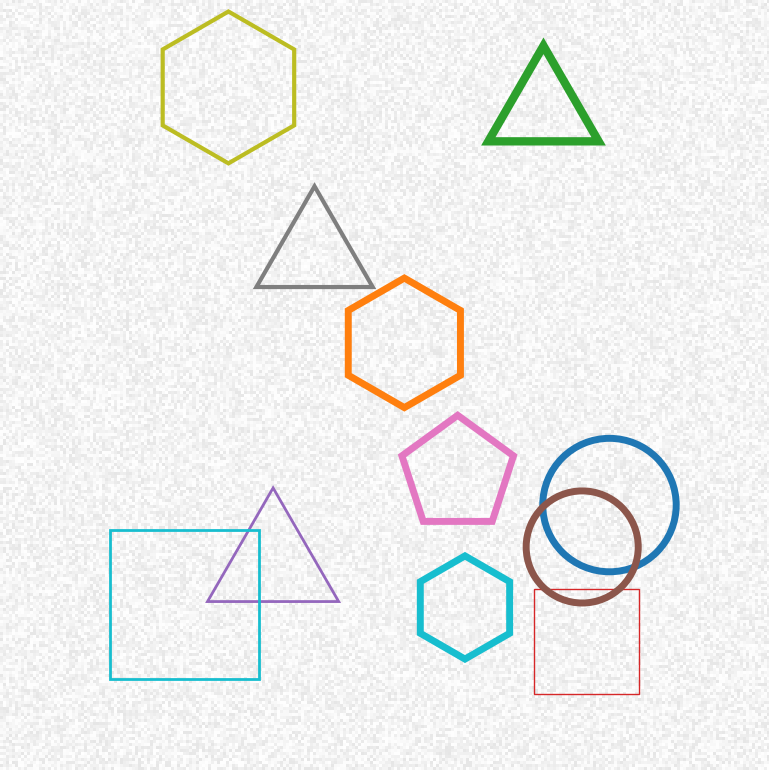[{"shape": "circle", "thickness": 2.5, "radius": 0.43, "center": [0.792, 0.344]}, {"shape": "hexagon", "thickness": 2.5, "radius": 0.42, "center": [0.525, 0.555]}, {"shape": "triangle", "thickness": 3, "radius": 0.41, "center": [0.706, 0.858]}, {"shape": "square", "thickness": 0.5, "radius": 0.34, "center": [0.762, 0.167]}, {"shape": "triangle", "thickness": 1, "radius": 0.49, "center": [0.355, 0.268]}, {"shape": "circle", "thickness": 2.5, "radius": 0.36, "center": [0.756, 0.29]}, {"shape": "pentagon", "thickness": 2.5, "radius": 0.38, "center": [0.594, 0.384]}, {"shape": "triangle", "thickness": 1.5, "radius": 0.44, "center": [0.408, 0.671]}, {"shape": "hexagon", "thickness": 1.5, "radius": 0.49, "center": [0.297, 0.886]}, {"shape": "square", "thickness": 1, "radius": 0.48, "center": [0.24, 0.215]}, {"shape": "hexagon", "thickness": 2.5, "radius": 0.33, "center": [0.604, 0.211]}]